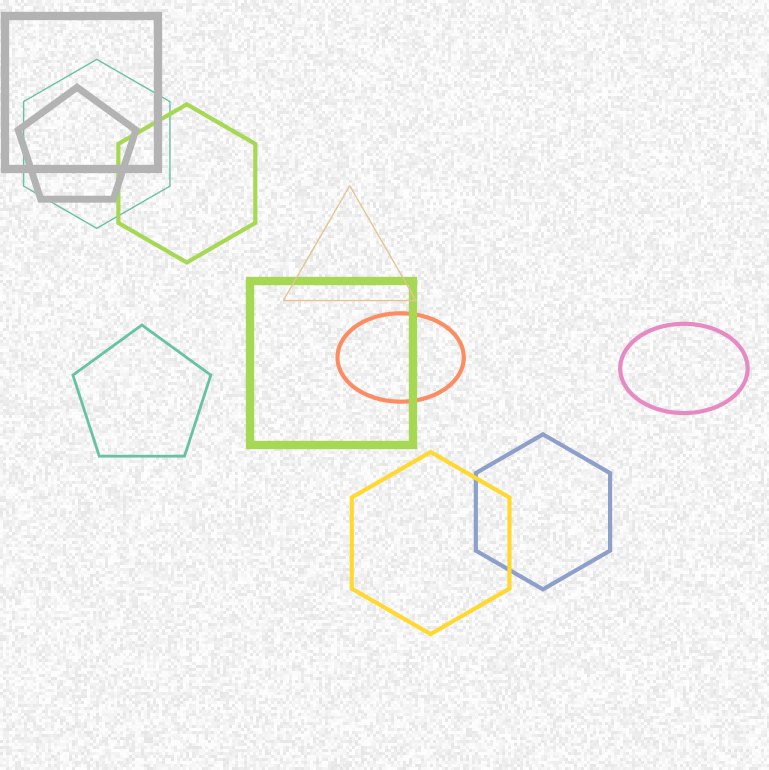[{"shape": "pentagon", "thickness": 1, "radius": 0.47, "center": [0.184, 0.484]}, {"shape": "hexagon", "thickness": 0.5, "radius": 0.55, "center": [0.126, 0.813]}, {"shape": "oval", "thickness": 1.5, "radius": 0.41, "center": [0.52, 0.536]}, {"shape": "hexagon", "thickness": 1.5, "radius": 0.5, "center": [0.705, 0.335]}, {"shape": "oval", "thickness": 1.5, "radius": 0.41, "center": [0.888, 0.522]}, {"shape": "square", "thickness": 3, "radius": 0.53, "center": [0.43, 0.529]}, {"shape": "hexagon", "thickness": 1.5, "radius": 0.51, "center": [0.243, 0.762]}, {"shape": "hexagon", "thickness": 1.5, "radius": 0.59, "center": [0.559, 0.295]}, {"shape": "triangle", "thickness": 0.5, "radius": 0.5, "center": [0.454, 0.659]}, {"shape": "pentagon", "thickness": 2.5, "radius": 0.4, "center": [0.1, 0.806]}, {"shape": "square", "thickness": 3, "radius": 0.5, "center": [0.106, 0.88]}]